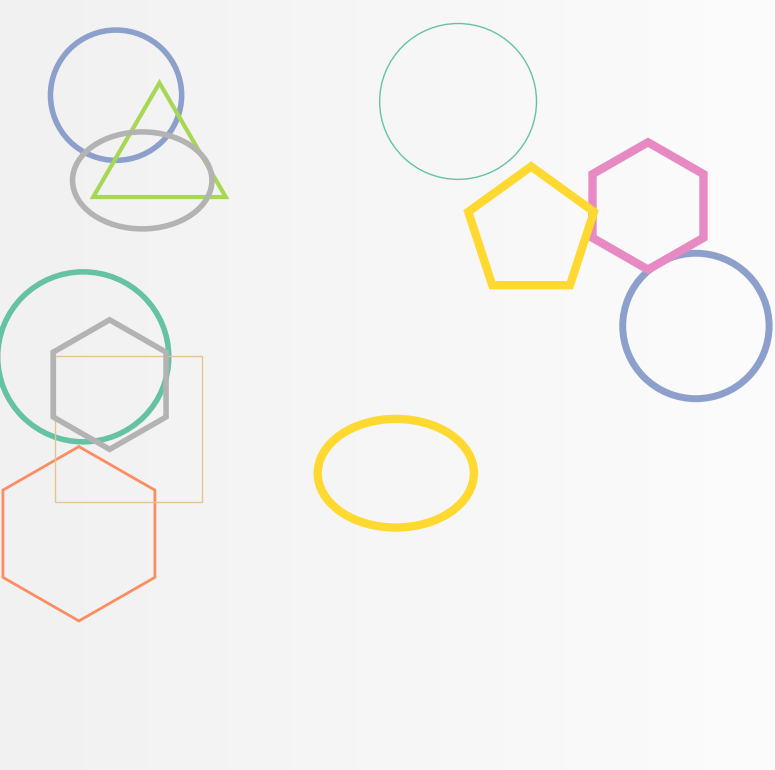[{"shape": "circle", "thickness": 2, "radius": 0.55, "center": [0.107, 0.537]}, {"shape": "circle", "thickness": 0.5, "radius": 0.51, "center": [0.591, 0.868]}, {"shape": "hexagon", "thickness": 1, "radius": 0.57, "center": [0.102, 0.307]}, {"shape": "circle", "thickness": 2.5, "radius": 0.47, "center": [0.898, 0.577]}, {"shape": "circle", "thickness": 2, "radius": 0.42, "center": [0.15, 0.876]}, {"shape": "hexagon", "thickness": 3, "radius": 0.41, "center": [0.836, 0.733]}, {"shape": "triangle", "thickness": 1.5, "radius": 0.49, "center": [0.206, 0.793]}, {"shape": "pentagon", "thickness": 3, "radius": 0.43, "center": [0.685, 0.699]}, {"shape": "oval", "thickness": 3, "radius": 0.5, "center": [0.511, 0.385]}, {"shape": "square", "thickness": 0.5, "radius": 0.47, "center": [0.166, 0.442]}, {"shape": "hexagon", "thickness": 2, "radius": 0.42, "center": [0.141, 0.501]}, {"shape": "oval", "thickness": 2, "radius": 0.45, "center": [0.184, 0.766]}]